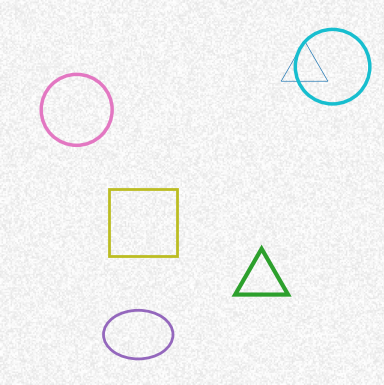[{"shape": "triangle", "thickness": 0.5, "radius": 0.35, "center": [0.791, 0.824]}, {"shape": "triangle", "thickness": 3, "radius": 0.4, "center": [0.679, 0.275]}, {"shape": "oval", "thickness": 2, "radius": 0.45, "center": [0.359, 0.131]}, {"shape": "circle", "thickness": 2.5, "radius": 0.46, "center": [0.199, 0.715]}, {"shape": "square", "thickness": 2, "radius": 0.44, "center": [0.371, 0.423]}, {"shape": "circle", "thickness": 2.5, "radius": 0.48, "center": [0.864, 0.827]}]